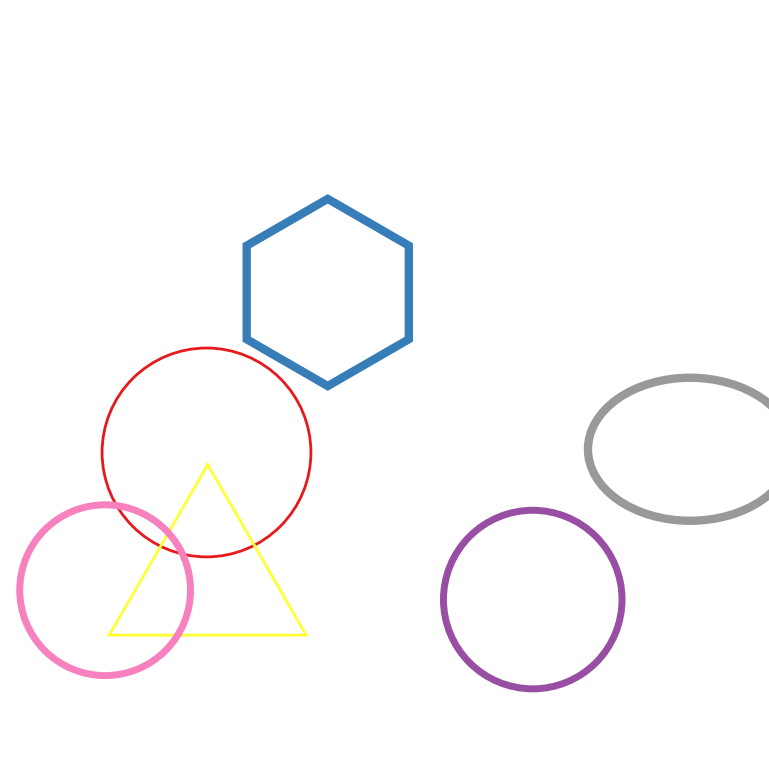[{"shape": "circle", "thickness": 1, "radius": 0.68, "center": [0.268, 0.412]}, {"shape": "hexagon", "thickness": 3, "radius": 0.61, "center": [0.426, 0.62]}, {"shape": "circle", "thickness": 2.5, "radius": 0.58, "center": [0.692, 0.221]}, {"shape": "triangle", "thickness": 1, "radius": 0.74, "center": [0.27, 0.249]}, {"shape": "circle", "thickness": 2.5, "radius": 0.55, "center": [0.137, 0.234]}, {"shape": "oval", "thickness": 3, "radius": 0.66, "center": [0.896, 0.417]}]